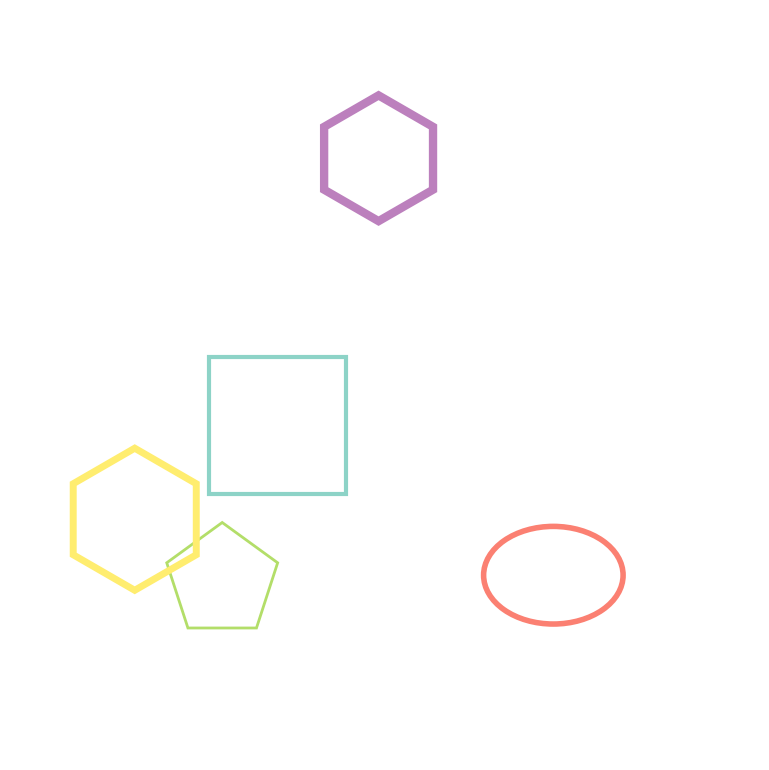[{"shape": "square", "thickness": 1.5, "radius": 0.44, "center": [0.36, 0.447]}, {"shape": "oval", "thickness": 2, "radius": 0.45, "center": [0.719, 0.253]}, {"shape": "pentagon", "thickness": 1, "radius": 0.38, "center": [0.289, 0.246]}, {"shape": "hexagon", "thickness": 3, "radius": 0.41, "center": [0.492, 0.794]}, {"shape": "hexagon", "thickness": 2.5, "radius": 0.46, "center": [0.175, 0.326]}]